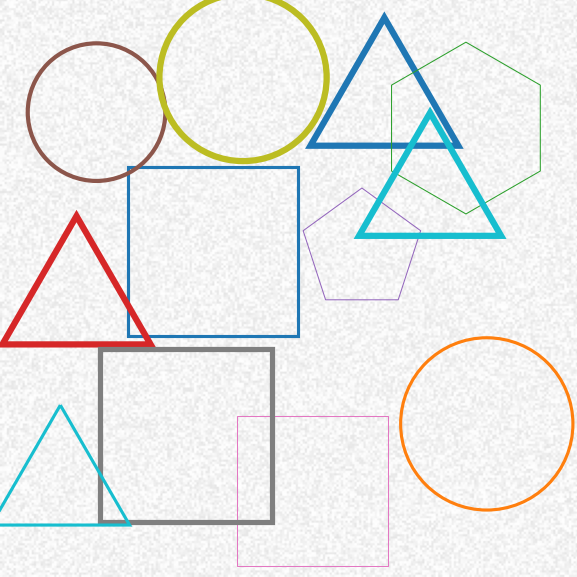[{"shape": "square", "thickness": 1.5, "radius": 0.73, "center": [0.369, 0.564]}, {"shape": "triangle", "thickness": 3, "radius": 0.74, "center": [0.666, 0.821]}, {"shape": "circle", "thickness": 1.5, "radius": 0.75, "center": [0.843, 0.265]}, {"shape": "hexagon", "thickness": 0.5, "radius": 0.74, "center": [0.807, 0.777]}, {"shape": "triangle", "thickness": 3, "radius": 0.74, "center": [0.132, 0.477]}, {"shape": "pentagon", "thickness": 0.5, "radius": 0.53, "center": [0.627, 0.567]}, {"shape": "circle", "thickness": 2, "radius": 0.6, "center": [0.167, 0.805]}, {"shape": "square", "thickness": 0.5, "radius": 0.65, "center": [0.542, 0.149]}, {"shape": "square", "thickness": 2.5, "radius": 0.75, "center": [0.322, 0.245]}, {"shape": "circle", "thickness": 3, "radius": 0.72, "center": [0.421, 0.865]}, {"shape": "triangle", "thickness": 1.5, "radius": 0.69, "center": [0.104, 0.159]}, {"shape": "triangle", "thickness": 3, "radius": 0.71, "center": [0.745, 0.662]}]